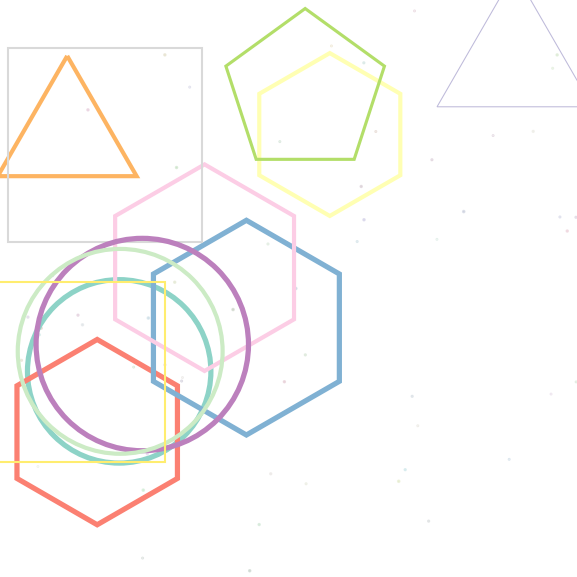[{"shape": "circle", "thickness": 2.5, "radius": 0.79, "center": [0.206, 0.356]}, {"shape": "hexagon", "thickness": 2, "radius": 0.71, "center": [0.571, 0.766]}, {"shape": "triangle", "thickness": 0.5, "radius": 0.78, "center": [0.891, 0.892]}, {"shape": "hexagon", "thickness": 2.5, "radius": 0.8, "center": [0.168, 0.251]}, {"shape": "hexagon", "thickness": 2.5, "radius": 0.93, "center": [0.427, 0.432]}, {"shape": "triangle", "thickness": 2, "radius": 0.69, "center": [0.116, 0.763]}, {"shape": "pentagon", "thickness": 1.5, "radius": 0.72, "center": [0.528, 0.84]}, {"shape": "hexagon", "thickness": 2, "radius": 0.89, "center": [0.354, 0.536]}, {"shape": "square", "thickness": 1, "radius": 0.84, "center": [0.181, 0.747]}, {"shape": "circle", "thickness": 2.5, "radius": 0.92, "center": [0.246, 0.403]}, {"shape": "circle", "thickness": 2, "radius": 0.89, "center": [0.208, 0.391]}, {"shape": "square", "thickness": 1, "radius": 0.78, "center": [0.129, 0.354]}]